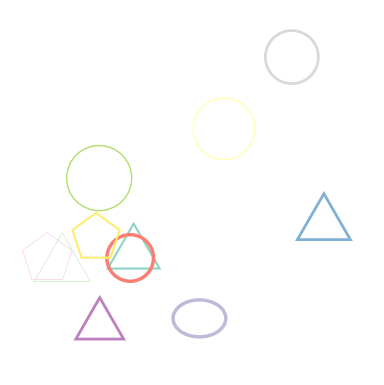[{"shape": "triangle", "thickness": 1.5, "radius": 0.39, "center": [0.347, 0.341]}, {"shape": "circle", "thickness": 1, "radius": 0.4, "center": [0.582, 0.665]}, {"shape": "oval", "thickness": 2.5, "radius": 0.34, "center": [0.518, 0.173]}, {"shape": "circle", "thickness": 2.5, "radius": 0.3, "center": [0.338, 0.33]}, {"shape": "triangle", "thickness": 2, "radius": 0.4, "center": [0.841, 0.417]}, {"shape": "circle", "thickness": 1, "radius": 0.42, "center": [0.258, 0.537]}, {"shape": "pentagon", "thickness": 0.5, "radius": 0.34, "center": [0.123, 0.329]}, {"shape": "circle", "thickness": 2, "radius": 0.34, "center": [0.758, 0.852]}, {"shape": "triangle", "thickness": 2, "radius": 0.36, "center": [0.259, 0.155]}, {"shape": "triangle", "thickness": 0.5, "radius": 0.42, "center": [0.162, 0.311]}, {"shape": "pentagon", "thickness": 1.5, "radius": 0.32, "center": [0.25, 0.383]}]